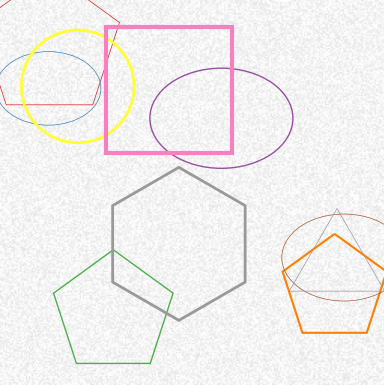[{"shape": "pentagon", "thickness": 0.5, "radius": 0.96, "center": [0.129, 0.882]}, {"shape": "oval", "thickness": 0.5, "radius": 0.68, "center": [0.126, 0.77]}, {"shape": "pentagon", "thickness": 1, "radius": 0.82, "center": [0.294, 0.188]}, {"shape": "oval", "thickness": 1, "radius": 0.93, "center": [0.575, 0.693]}, {"shape": "pentagon", "thickness": 1.5, "radius": 0.71, "center": [0.869, 0.251]}, {"shape": "circle", "thickness": 2, "radius": 0.73, "center": [0.202, 0.776]}, {"shape": "oval", "thickness": 0.5, "radius": 0.81, "center": [0.893, 0.331]}, {"shape": "square", "thickness": 3, "radius": 0.82, "center": [0.438, 0.765]}, {"shape": "hexagon", "thickness": 2, "radius": 0.99, "center": [0.465, 0.367]}, {"shape": "triangle", "thickness": 0.5, "radius": 0.72, "center": [0.875, 0.315]}]